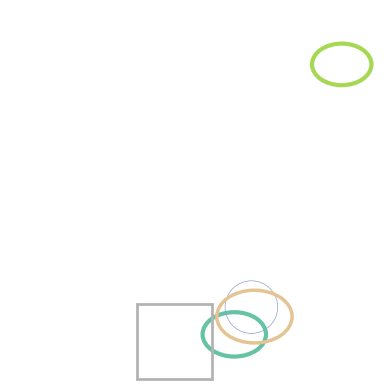[{"shape": "oval", "thickness": 3, "radius": 0.41, "center": [0.609, 0.132]}, {"shape": "circle", "thickness": 0.5, "radius": 0.34, "center": [0.653, 0.202]}, {"shape": "oval", "thickness": 3, "radius": 0.39, "center": [0.888, 0.833]}, {"shape": "oval", "thickness": 2.5, "radius": 0.49, "center": [0.661, 0.178]}, {"shape": "square", "thickness": 2, "radius": 0.49, "center": [0.453, 0.112]}]